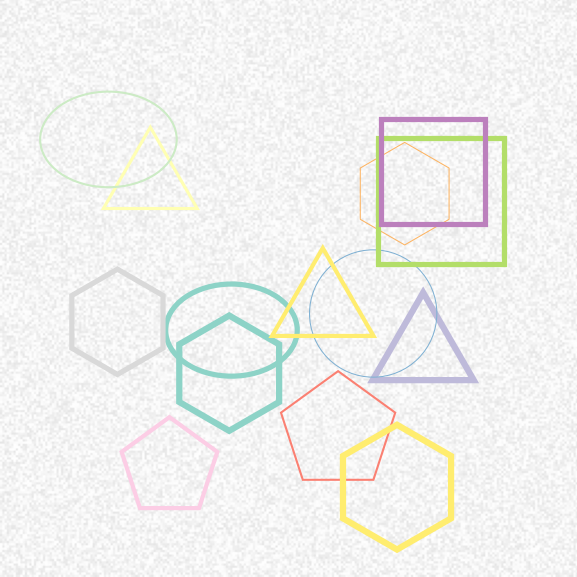[{"shape": "oval", "thickness": 2.5, "radius": 0.57, "center": [0.401, 0.428]}, {"shape": "hexagon", "thickness": 3, "radius": 0.5, "center": [0.397, 0.353]}, {"shape": "triangle", "thickness": 1.5, "radius": 0.47, "center": [0.26, 0.685]}, {"shape": "triangle", "thickness": 3, "radius": 0.51, "center": [0.733, 0.391]}, {"shape": "pentagon", "thickness": 1, "radius": 0.52, "center": [0.585, 0.252]}, {"shape": "circle", "thickness": 0.5, "radius": 0.55, "center": [0.646, 0.456]}, {"shape": "hexagon", "thickness": 0.5, "radius": 0.44, "center": [0.701, 0.664]}, {"shape": "square", "thickness": 2.5, "radius": 0.55, "center": [0.764, 0.651]}, {"shape": "pentagon", "thickness": 2, "radius": 0.44, "center": [0.293, 0.19]}, {"shape": "hexagon", "thickness": 2.5, "radius": 0.46, "center": [0.203, 0.442]}, {"shape": "square", "thickness": 2.5, "radius": 0.45, "center": [0.75, 0.702]}, {"shape": "oval", "thickness": 1, "radius": 0.59, "center": [0.188, 0.758]}, {"shape": "triangle", "thickness": 2, "radius": 0.51, "center": [0.559, 0.468]}, {"shape": "hexagon", "thickness": 3, "radius": 0.54, "center": [0.687, 0.156]}]